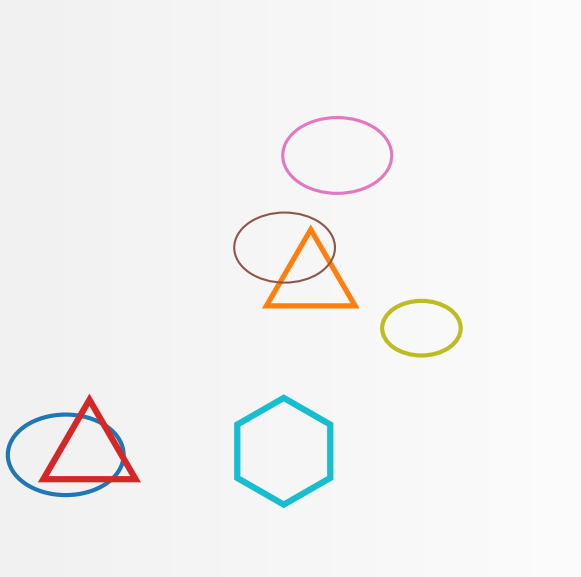[{"shape": "oval", "thickness": 2, "radius": 0.5, "center": [0.113, 0.212]}, {"shape": "triangle", "thickness": 2.5, "radius": 0.44, "center": [0.535, 0.514]}, {"shape": "triangle", "thickness": 3, "radius": 0.46, "center": [0.154, 0.215]}, {"shape": "oval", "thickness": 1, "radius": 0.43, "center": [0.49, 0.57]}, {"shape": "oval", "thickness": 1.5, "radius": 0.47, "center": [0.58, 0.73]}, {"shape": "oval", "thickness": 2, "radius": 0.34, "center": [0.725, 0.431]}, {"shape": "hexagon", "thickness": 3, "radius": 0.46, "center": [0.488, 0.218]}]